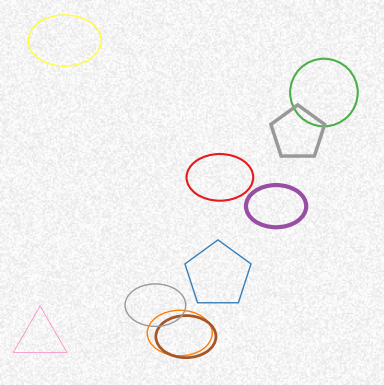[{"shape": "oval", "thickness": 1.5, "radius": 0.43, "center": [0.571, 0.539]}, {"shape": "pentagon", "thickness": 1, "radius": 0.45, "center": [0.566, 0.287]}, {"shape": "circle", "thickness": 1.5, "radius": 0.44, "center": [0.841, 0.76]}, {"shape": "oval", "thickness": 3, "radius": 0.39, "center": [0.717, 0.465]}, {"shape": "oval", "thickness": 1, "radius": 0.42, "center": [0.467, 0.135]}, {"shape": "oval", "thickness": 1, "radius": 0.47, "center": [0.168, 0.895]}, {"shape": "oval", "thickness": 2, "radius": 0.39, "center": [0.483, 0.126]}, {"shape": "triangle", "thickness": 0.5, "radius": 0.4, "center": [0.104, 0.125]}, {"shape": "oval", "thickness": 1, "radius": 0.39, "center": [0.404, 0.207]}, {"shape": "pentagon", "thickness": 2.5, "radius": 0.37, "center": [0.773, 0.654]}]